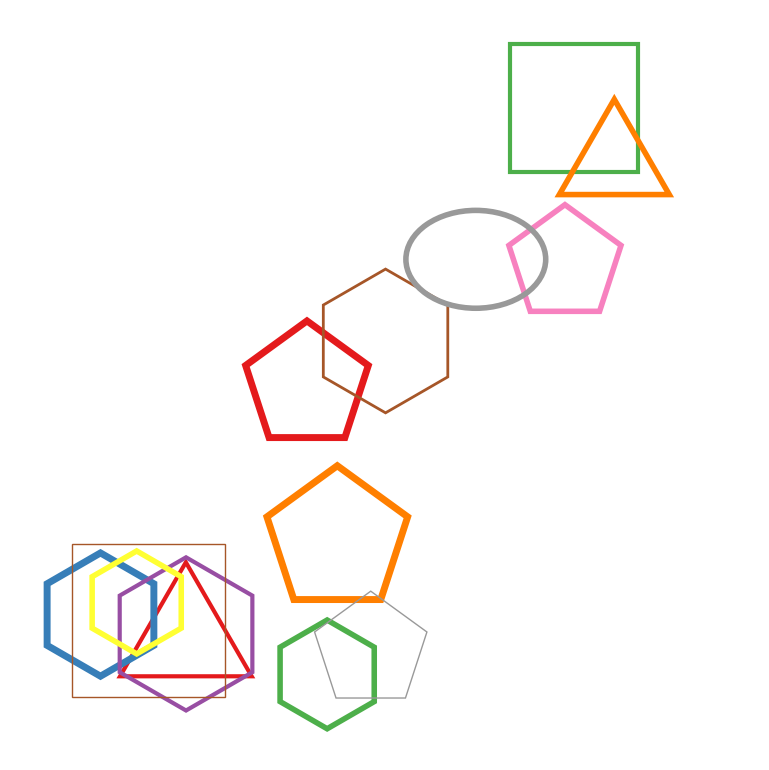[{"shape": "pentagon", "thickness": 2.5, "radius": 0.42, "center": [0.399, 0.499]}, {"shape": "triangle", "thickness": 1.5, "radius": 0.49, "center": [0.241, 0.171]}, {"shape": "hexagon", "thickness": 2.5, "radius": 0.4, "center": [0.131, 0.202]}, {"shape": "square", "thickness": 1.5, "radius": 0.41, "center": [0.745, 0.86]}, {"shape": "hexagon", "thickness": 2, "radius": 0.35, "center": [0.425, 0.124]}, {"shape": "hexagon", "thickness": 1.5, "radius": 0.5, "center": [0.242, 0.177]}, {"shape": "triangle", "thickness": 2, "radius": 0.41, "center": [0.798, 0.789]}, {"shape": "pentagon", "thickness": 2.5, "radius": 0.48, "center": [0.438, 0.299]}, {"shape": "hexagon", "thickness": 2, "radius": 0.33, "center": [0.178, 0.218]}, {"shape": "square", "thickness": 0.5, "radius": 0.5, "center": [0.193, 0.194]}, {"shape": "hexagon", "thickness": 1, "radius": 0.47, "center": [0.501, 0.557]}, {"shape": "pentagon", "thickness": 2, "radius": 0.38, "center": [0.734, 0.658]}, {"shape": "oval", "thickness": 2, "radius": 0.45, "center": [0.618, 0.663]}, {"shape": "pentagon", "thickness": 0.5, "radius": 0.38, "center": [0.481, 0.156]}]